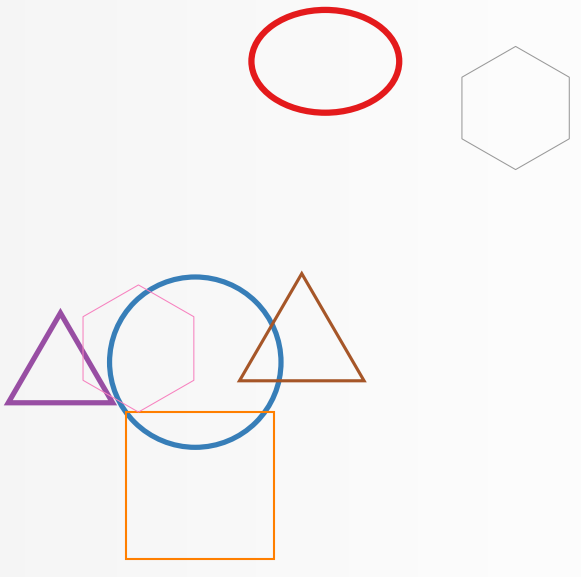[{"shape": "oval", "thickness": 3, "radius": 0.64, "center": [0.56, 0.893]}, {"shape": "circle", "thickness": 2.5, "radius": 0.74, "center": [0.336, 0.372]}, {"shape": "triangle", "thickness": 2.5, "radius": 0.52, "center": [0.104, 0.354]}, {"shape": "square", "thickness": 1, "radius": 0.64, "center": [0.345, 0.158]}, {"shape": "triangle", "thickness": 1.5, "radius": 0.62, "center": [0.519, 0.402]}, {"shape": "hexagon", "thickness": 0.5, "radius": 0.55, "center": [0.238, 0.396]}, {"shape": "hexagon", "thickness": 0.5, "radius": 0.53, "center": [0.887, 0.812]}]